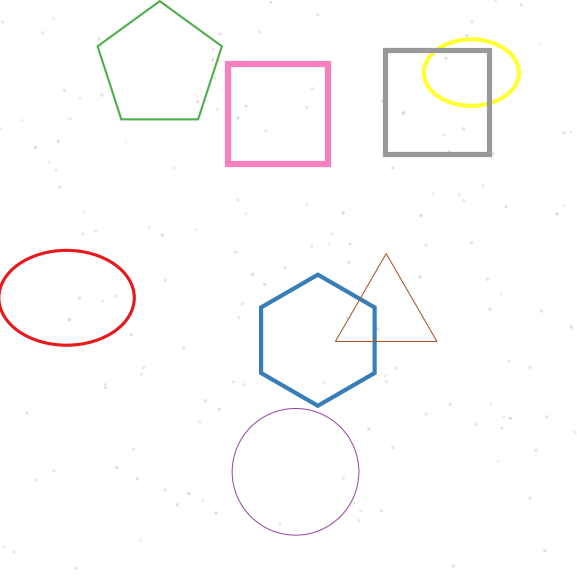[{"shape": "oval", "thickness": 1.5, "radius": 0.59, "center": [0.115, 0.483]}, {"shape": "hexagon", "thickness": 2, "radius": 0.57, "center": [0.55, 0.41]}, {"shape": "pentagon", "thickness": 1, "radius": 0.57, "center": [0.277, 0.884]}, {"shape": "circle", "thickness": 0.5, "radius": 0.55, "center": [0.512, 0.182]}, {"shape": "oval", "thickness": 2, "radius": 0.41, "center": [0.816, 0.873]}, {"shape": "triangle", "thickness": 0.5, "radius": 0.51, "center": [0.669, 0.459]}, {"shape": "square", "thickness": 3, "radius": 0.43, "center": [0.481, 0.801]}, {"shape": "square", "thickness": 2.5, "radius": 0.45, "center": [0.757, 0.823]}]